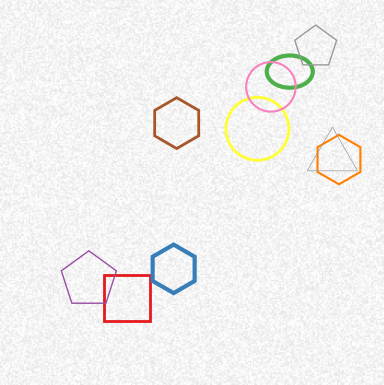[{"shape": "square", "thickness": 2, "radius": 0.3, "center": [0.329, 0.225]}, {"shape": "hexagon", "thickness": 3, "radius": 0.31, "center": [0.451, 0.302]}, {"shape": "oval", "thickness": 3, "radius": 0.3, "center": [0.753, 0.814]}, {"shape": "pentagon", "thickness": 1, "radius": 0.38, "center": [0.231, 0.273]}, {"shape": "hexagon", "thickness": 1.5, "radius": 0.32, "center": [0.88, 0.586]}, {"shape": "circle", "thickness": 2, "radius": 0.41, "center": [0.669, 0.666]}, {"shape": "hexagon", "thickness": 2, "radius": 0.33, "center": [0.459, 0.68]}, {"shape": "circle", "thickness": 1.5, "radius": 0.32, "center": [0.704, 0.774]}, {"shape": "triangle", "thickness": 0.5, "radius": 0.38, "center": [0.863, 0.594]}, {"shape": "pentagon", "thickness": 1, "radius": 0.29, "center": [0.82, 0.878]}]